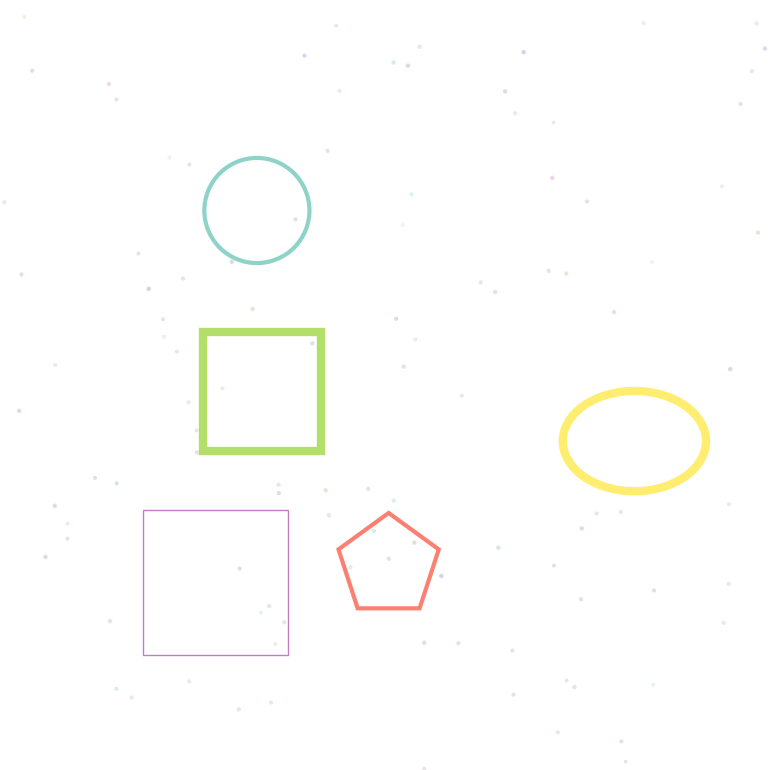[{"shape": "circle", "thickness": 1.5, "radius": 0.34, "center": [0.334, 0.727]}, {"shape": "pentagon", "thickness": 1.5, "radius": 0.34, "center": [0.505, 0.265]}, {"shape": "square", "thickness": 3, "radius": 0.39, "center": [0.34, 0.492]}, {"shape": "square", "thickness": 0.5, "radius": 0.47, "center": [0.28, 0.243]}, {"shape": "oval", "thickness": 3, "radius": 0.47, "center": [0.824, 0.427]}]